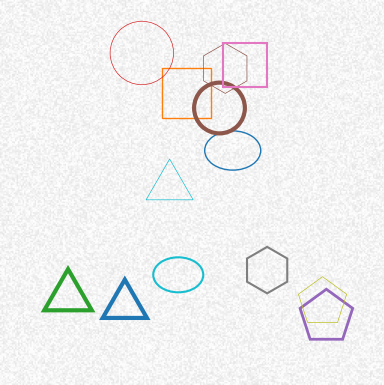[{"shape": "triangle", "thickness": 3, "radius": 0.33, "center": [0.324, 0.207]}, {"shape": "oval", "thickness": 1, "radius": 0.36, "center": [0.604, 0.609]}, {"shape": "square", "thickness": 1, "radius": 0.32, "center": [0.484, 0.758]}, {"shape": "triangle", "thickness": 3, "radius": 0.36, "center": [0.177, 0.23]}, {"shape": "circle", "thickness": 0.5, "radius": 0.41, "center": [0.368, 0.862]}, {"shape": "pentagon", "thickness": 2, "radius": 0.36, "center": [0.848, 0.177]}, {"shape": "hexagon", "thickness": 0.5, "radius": 0.33, "center": [0.585, 0.822]}, {"shape": "circle", "thickness": 3, "radius": 0.33, "center": [0.57, 0.719]}, {"shape": "square", "thickness": 1.5, "radius": 0.29, "center": [0.636, 0.832]}, {"shape": "hexagon", "thickness": 1.5, "radius": 0.3, "center": [0.694, 0.298]}, {"shape": "pentagon", "thickness": 0.5, "radius": 0.33, "center": [0.838, 0.215]}, {"shape": "oval", "thickness": 1.5, "radius": 0.32, "center": [0.463, 0.286]}, {"shape": "triangle", "thickness": 0.5, "radius": 0.35, "center": [0.441, 0.516]}]